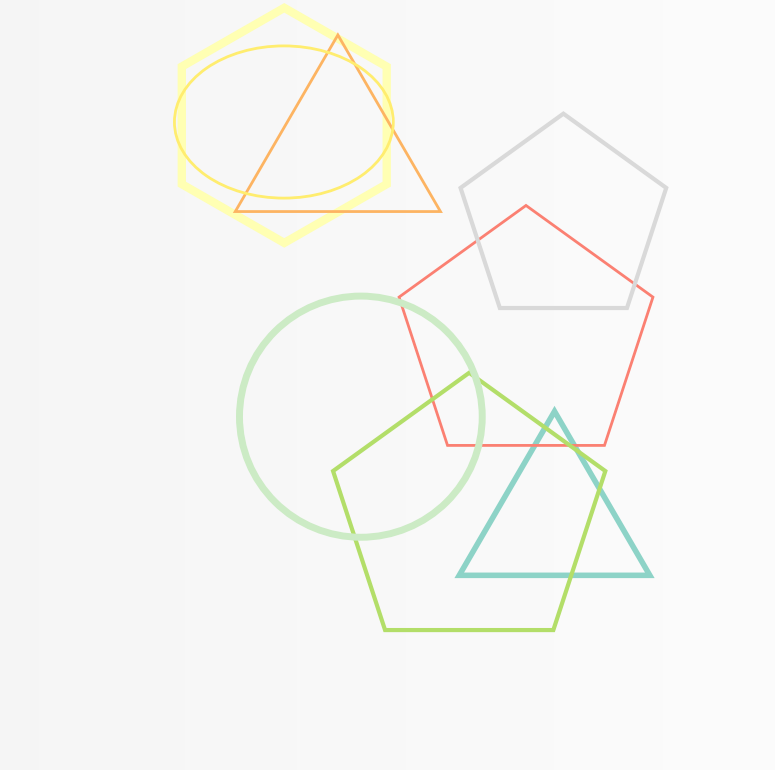[{"shape": "triangle", "thickness": 2, "radius": 0.71, "center": [0.716, 0.324]}, {"shape": "hexagon", "thickness": 3, "radius": 0.76, "center": [0.367, 0.837]}, {"shape": "pentagon", "thickness": 1, "radius": 0.86, "center": [0.679, 0.561]}, {"shape": "triangle", "thickness": 1, "radius": 0.76, "center": [0.436, 0.802]}, {"shape": "pentagon", "thickness": 1.5, "radius": 0.92, "center": [0.605, 0.331]}, {"shape": "pentagon", "thickness": 1.5, "radius": 0.7, "center": [0.727, 0.713]}, {"shape": "circle", "thickness": 2.5, "radius": 0.78, "center": [0.466, 0.459]}, {"shape": "oval", "thickness": 1, "radius": 0.71, "center": [0.366, 0.842]}]